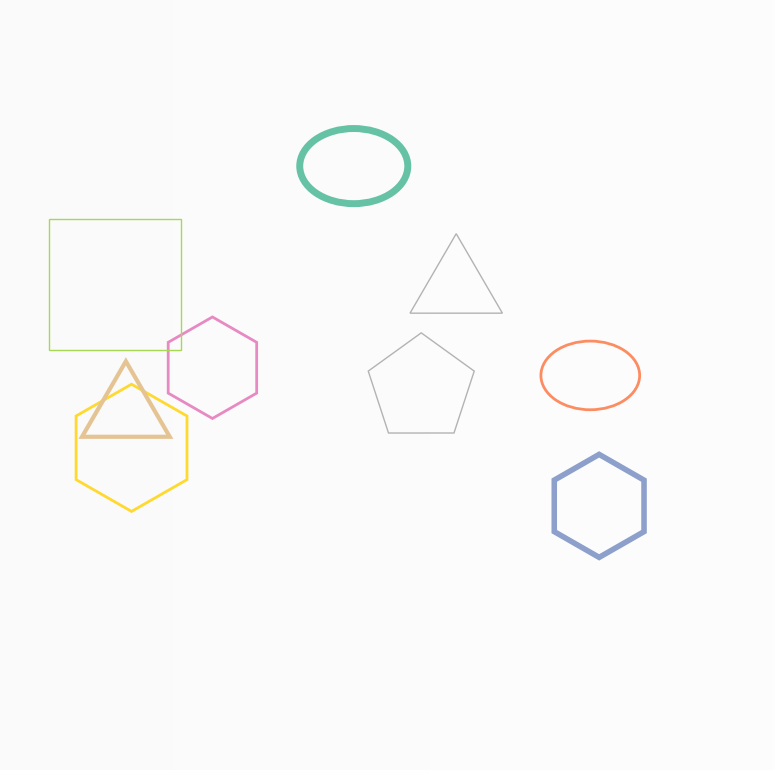[{"shape": "oval", "thickness": 2.5, "radius": 0.35, "center": [0.456, 0.784]}, {"shape": "oval", "thickness": 1, "radius": 0.32, "center": [0.762, 0.512]}, {"shape": "hexagon", "thickness": 2, "radius": 0.33, "center": [0.773, 0.343]}, {"shape": "hexagon", "thickness": 1, "radius": 0.33, "center": [0.274, 0.522]}, {"shape": "square", "thickness": 0.5, "radius": 0.42, "center": [0.148, 0.63]}, {"shape": "hexagon", "thickness": 1, "radius": 0.41, "center": [0.17, 0.418]}, {"shape": "triangle", "thickness": 1.5, "radius": 0.33, "center": [0.162, 0.465]}, {"shape": "triangle", "thickness": 0.5, "radius": 0.34, "center": [0.589, 0.628]}, {"shape": "pentagon", "thickness": 0.5, "radius": 0.36, "center": [0.544, 0.496]}]